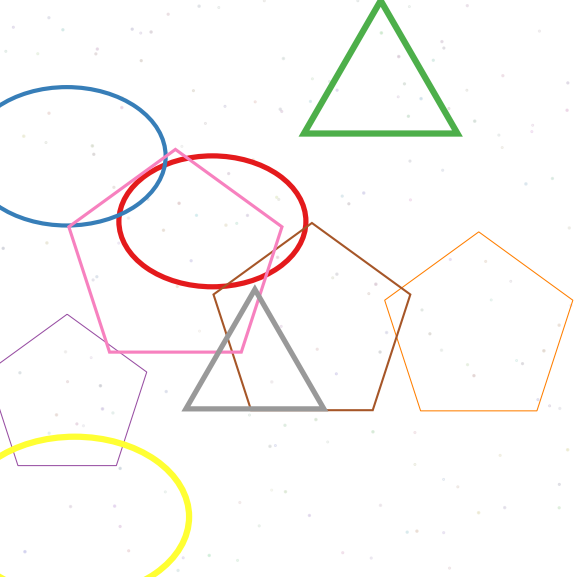[{"shape": "oval", "thickness": 2.5, "radius": 0.81, "center": [0.368, 0.616]}, {"shape": "oval", "thickness": 2, "radius": 0.86, "center": [0.116, 0.728]}, {"shape": "triangle", "thickness": 3, "radius": 0.77, "center": [0.659, 0.845]}, {"shape": "pentagon", "thickness": 0.5, "radius": 0.72, "center": [0.116, 0.31]}, {"shape": "pentagon", "thickness": 0.5, "radius": 0.86, "center": [0.829, 0.426]}, {"shape": "oval", "thickness": 3, "radius": 0.99, "center": [0.13, 0.104]}, {"shape": "pentagon", "thickness": 1, "radius": 0.9, "center": [0.54, 0.434]}, {"shape": "pentagon", "thickness": 1.5, "radius": 0.97, "center": [0.304, 0.546]}, {"shape": "triangle", "thickness": 2.5, "radius": 0.69, "center": [0.441, 0.36]}]